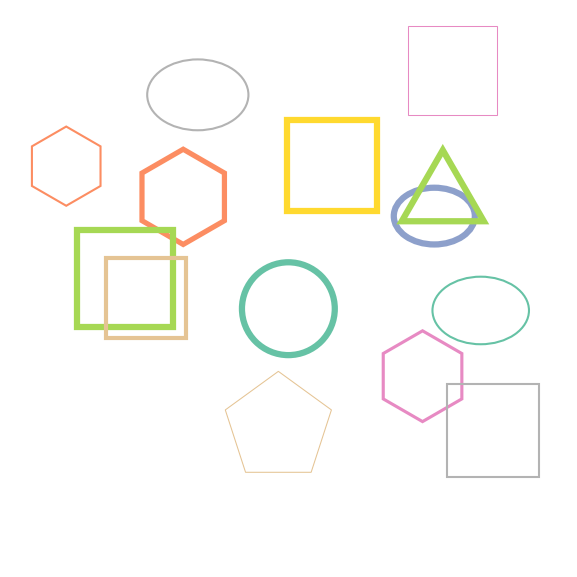[{"shape": "circle", "thickness": 3, "radius": 0.4, "center": [0.499, 0.465]}, {"shape": "oval", "thickness": 1, "radius": 0.42, "center": [0.832, 0.462]}, {"shape": "hexagon", "thickness": 2.5, "radius": 0.41, "center": [0.317, 0.658]}, {"shape": "hexagon", "thickness": 1, "radius": 0.34, "center": [0.115, 0.711]}, {"shape": "oval", "thickness": 3, "radius": 0.35, "center": [0.752, 0.625]}, {"shape": "square", "thickness": 0.5, "radius": 0.39, "center": [0.784, 0.877]}, {"shape": "hexagon", "thickness": 1.5, "radius": 0.39, "center": [0.732, 0.348]}, {"shape": "square", "thickness": 3, "radius": 0.42, "center": [0.217, 0.517]}, {"shape": "triangle", "thickness": 3, "radius": 0.41, "center": [0.767, 0.657]}, {"shape": "square", "thickness": 3, "radius": 0.39, "center": [0.575, 0.713]}, {"shape": "pentagon", "thickness": 0.5, "radius": 0.48, "center": [0.482, 0.259]}, {"shape": "square", "thickness": 2, "radius": 0.35, "center": [0.253, 0.483]}, {"shape": "square", "thickness": 1, "radius": 0.4, "center": [0.854, 0.253]}, {"shape": "oval", "thickness": 1, "radius": 0.44, "center": [0.343, 0.835]}]